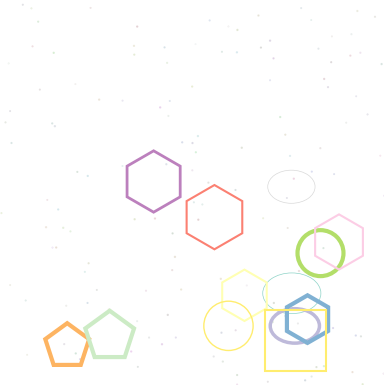[{"shape": "oval", "thickness": 0.5, "radius": 0.38, "center": [0.758, 0.238]}, {"shape": "hexagon", "thickness": 1.5, "radius": 0.33, "center": [0.635, 0.233]}, {"shape": "oval", "thickness": 2.5, "radius": 0.32, "center": [0.766, 0.153]}, {"shape": "hexagon", "thickness": 1.5, "radius": 0.42, "center": [0.557, 0.436]}, {"shape": "hexagon", "thickness": 3, "radius": 0.31, "center": [0.799, 0.171]}, {"shape": "pentagon", "thickness": 3, "radius": 0.3, "center": [0.175, 0.101]}, {"shape": "circle", "thickness": 3, "radius": 0.3, "center": [0.832, 0.343]}, {"shape": "hexagon", "thickness": 1.5, "radius": 0.36, "center": [0.881, 0.372]}, {"shape": "oval", "thickness": 0.5, "radius": 0.31, "center": [0.757, 0.515]}, {"shape": "hexagon", "thickness": 2, "radius": 0.4, "center": [0.399, 0.529]}, {"shape": "pentagon", "thickness": 3, "radius": 0.33, "center": [0.285, 0.126]}, {"shape": "square", "thickness": 1.5, "radius": 0.4, "center": [0.768, 0.116]}, {"shape": "circle", "thickness": 1, "radius": 0.32, "center": [0.593, 0.154]}]